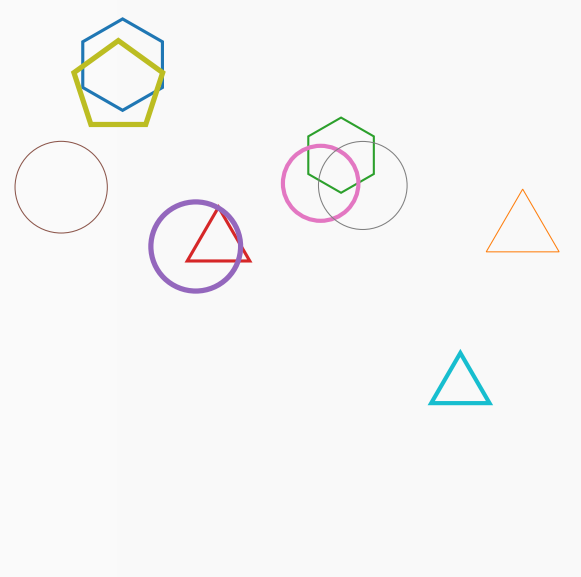[{"shape": "hexagon", "thickness": 1.5, "radius": 0.4, "center": [0.211, 0.887]}, {"shape": "triangle", "thickness": 0.5, "radius": 0.36, "center": [0.899, 0.599]}, {"shape": "hexagon", "thickness": 1, "radius": 0.33, "center": [0.587, 0.73]}, {"shape": "triangle", "thickness": 1.5, "radius": 0.31, "center": [0.376, 0.578]}, {"shape": "circle", "thickness": 2.5, "radius": 0.39, "center": [0.337, 0.572]}, {"shape": "circle", "thickness": 0.5, "radius": 0.4, "center": [0.105, 0.675]}, {"shape": "circle", "thickness": 2, "radius": 0.32, "center": [0.552, 0.682]}, {"shape": "circle", "thickness": 0.5, "radius": 0.38, "center": [0.624, 0.678]}, {"shape": "pentagon", "thickness": 2.5, "radius": 0.4, "center": [0.204, 0.849]}, {"shape": "triangle", "thickness": 2, "radius": 0.29, "center": [0.792, 0.33]}]